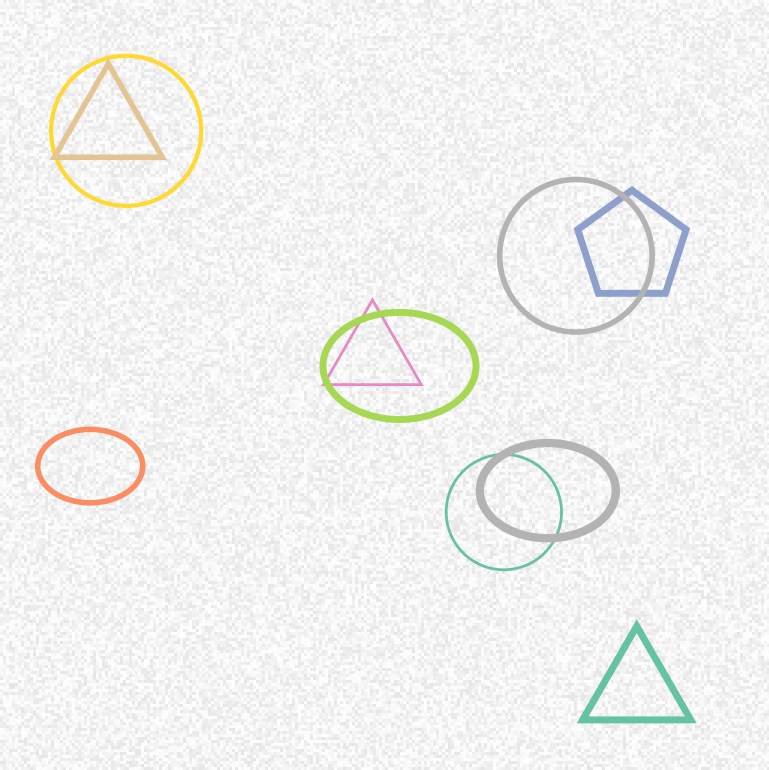[{"shape": "circle", "thickness": 1, "radius": 0.37, "center": [0.654, 0.335]}, {"shape": "triangle", "thickness": 2.5, "radius": 0.41, "center": [0.827, 0.106]}, {"shape": "oval", "thickness": 2, "radius": 0.34, "center": [0.117, 0.395]}, {"shape": "pentagon", "thickness": 2.5, "radius": 0.37, "center": [0.821, 0.679]}, {"shape": "triangle", "thickness": 1, "radius": 0.37, "center": [0.484, 0.537]}, {"shape": "oval", "thickness": 2.5, "radius": 0.5, "center": [0.519, 0.525]}, {"shape": "circle", "thickness": 1.5, "radius": 0.49, "center": [0.164, 0.83]}, {"shape": "triangle", "thickness": 2, "radius": 0.4, "center": [0.141, 0.836]}, {"shape": "circle", "thickness": 2, "radius": 0.5, "center": [0.748, 0.668]}, {"shape": "oval", "thickness": 3, "radius": 0.44, "center": [0.711, 0.363]}]